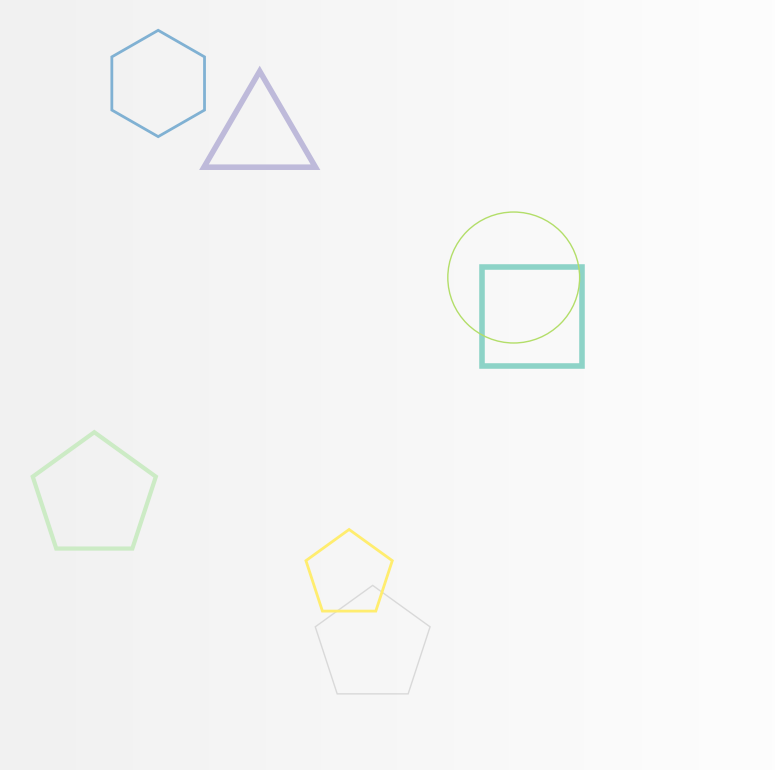[{"shape": "square", "thickness": 2, "radius": 0.32, "center": [0.686, 0.589]}, {"shape": "triangle", "thickness": 2, "radius": 0.42, "center": [0.335, 0.824]}, {"shape": "hexagon", "thickness": 1, "radius": 0.35, "center": [0.204, 0.892]}, {"shape": "circle", "thickness": 0.5, "radius": 0.43, "center": [0.663, 0.64]}, {"shape": "pentagon", "thickness": 0.5, "radius": 0.39, "center": [0.481, 0.162]}, {"shape": "pentagon", "thickness": 1.5, "radius": 0.42, "center": [0.122, 0.355]}, {"shape": "pentagon", "thickness": 1, "radius": 0.29, "center": [0.45, 0.254]}]